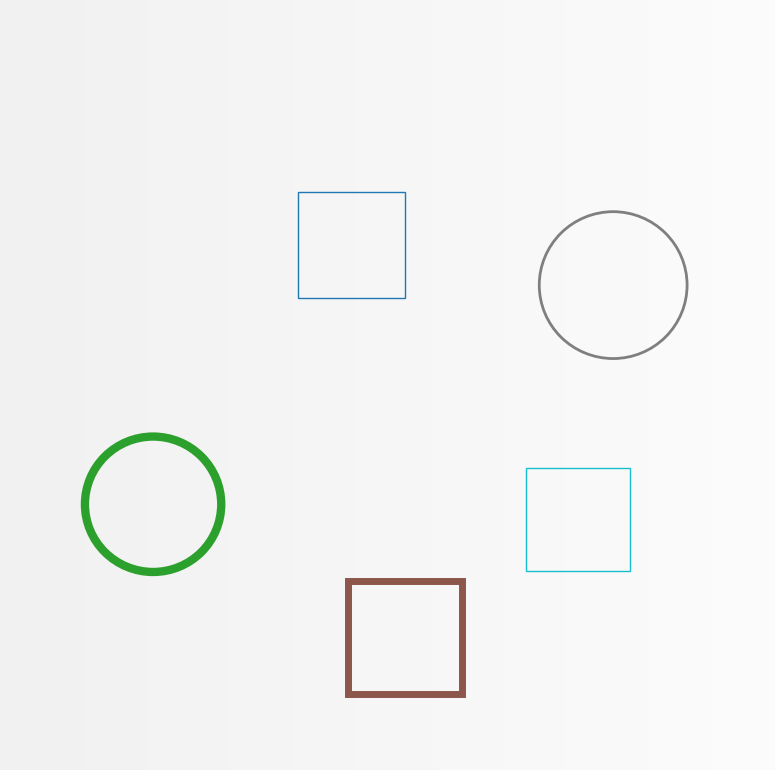[{"shape": "square", "thickness": 0.5, "radius": 0.35, "center": [0.453, 0.682]}, {"shape": "circle", "thickness": 3, "radius": 0.44, "center": [0.198, 0.345]}, {"shape": "square", "thickness": 2.5, "radius": 0.37, "center": [0.523, 0.172]}, {"shape": "circle", "thickness": 1, "radius": 0.48, "center": [0.791, 0.63]}, {"shape": "square", "thickness": 0.5, "radius": 0.33, "center": [0.746, 0.325]}]